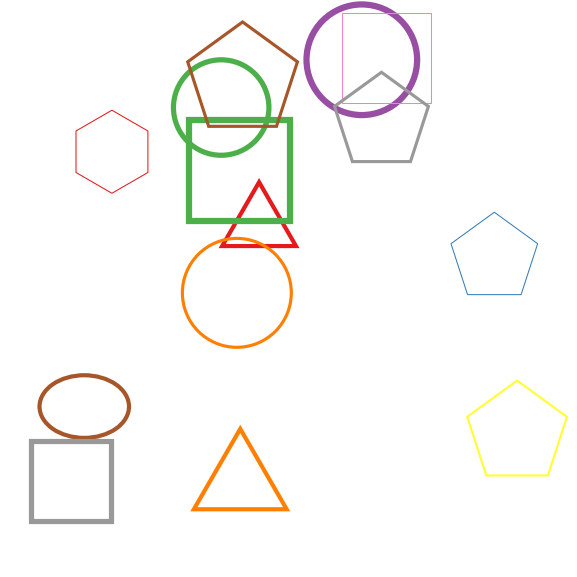[{"shape": "hexagon", "thickness": 0.5, "radius": 0.36, "center": [0.194, 0.736]}, {"shape": "triangle", "thickness": 2, "radius": 0.37, "center": [0.449, 0.61]}, {"shape": "pentagon", "thickness": 0.5, "radius": 0.39, "center": [0.856, 0.553]}, {"shape": "circle", "thickness": 2.5, "radius": 0.41, "center": [0.383, 0.813]}, {"shape": "square", "thickness": 3, "radius": 0.44, "center": [0.415, 0.704]}, {"shape": "circle", "thickness": 3, "radius": 0.48, "center": [0.627, 0.896]}, {"shape": "circle", "thickness": 1.5, "radius": 0.47, "center": [0.41, 0.492]}, {"shape": "triangle", "thickness": 2, "radius": 0.46, "center": [0.416, 0.164]}, {"shape": "pentagon", "thickness": 1, "radius": 0.45, "center": [0.895, 0.249]}, {"shape": "pentagon", "thickness": 1.5, "radius": 0.5, "center": [0.42, 0.861]}, {"shape": "oval", "thickness": 2, "radius": 0.39, "center": [0.146, 0.295]}, {"shape": "square", "thickness": 0.5, "radius": 0.39, "center": [0.669, 0.899]}, {"shape": "pentagon", "thickness": 1.5, "radius": 0.43, "center": [0.661, 0.788]}, {"shape": "square", "thickness": 2.5, "radius": 0.35, "center": [0.123, 0.166]}]